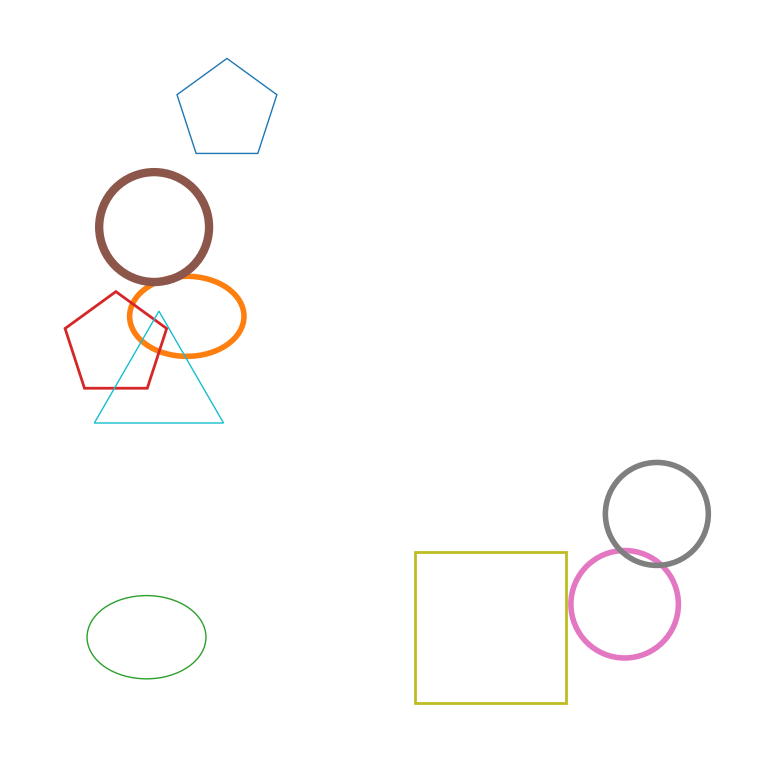[{"shape": "pentagon", "thickness": 0.5, "radius": 0.34, "center": [0.295, 0.856]}, {"shape": "oval", "thickness": 2, "radius": 0.37, "center": [0.243, 0.589]}, {"shape": "oval", "thickness": 0.5, "radius": 0.39, "center": [0.19, 0.172]}, {"shape": "pentagon", "thickness": 1, "radius": 0.35, "center": [0.15, 0.552]}, {"shape": "circle", "thickness": 3, "radius": 0.36, "center": [0.2, 0.705]}, {"shape": "circle", "thickness": 2, "radius": 0.35, "center": [0.811, 0.215]}, {"shape": "circle", "thickness": 2, "radius": 0.33, "center": [0.853, 0.333]}, {"shape": "square", "thickness": 1, "radius": 0.49, "center": [0.637, 0.185]}, {"shape": "triangle", "thickness": 0.5, "radius": 0.48, "center": [0.206, 0.499]}]